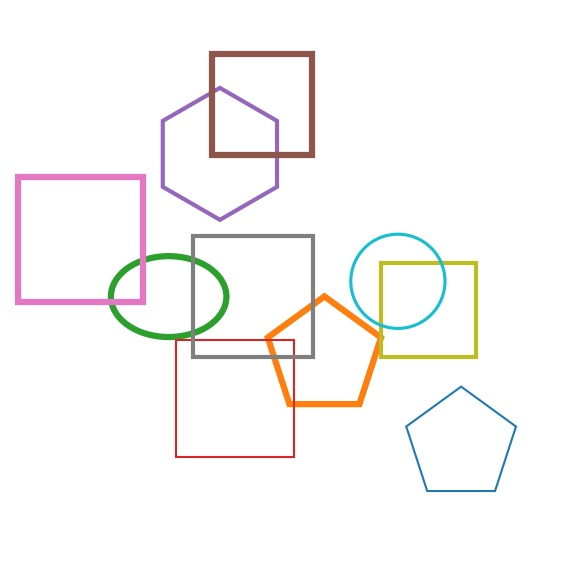[{"shape": "pentagon", "thickness": 1, "radius": 0.5, "center": [0.798, 0.23]}, {"shape": "pentagon", "thickness": 3, "radius": 0.52, "center": [0.562, 0.383]}, {"shape": "oval", "thickness": 3, "radius": 0.5, "center": [0.292, 0.486]}, {"shape": "square", "thickness": 1, "radius": 0.51, "center": [0.407, 0.309]}, {"shape": "hexagon", "thickness": 2, "radius": 0.57, "center": [0.381, 0.733]}, {"shape": "square", "thickness": 3, "radius": 0.44, "center": [0.454, 0.819]}, {"shape": "square", "thickness": 3, "radius": 0.54, "center": [0.139, 0.584]}, {"shape": "square", "thickness": 2, "radius": 0.52, "center": [0.438, 0.486]}, {"shape": "square", "thickness": 2, "radius": 0.41, "center": [0.743, 0.462]}, {"shape": "circle", "thickness": 1.5, "radius": 0.41, "center": [0.689, 0.512]}]